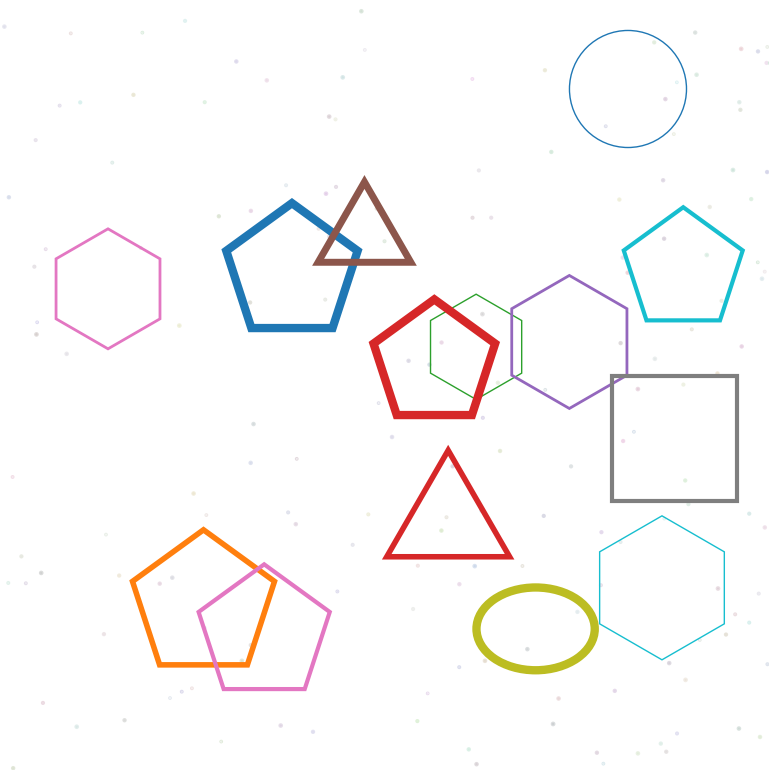[{"shape": "pentagon", "thickness": 3, "radius": 0.45, "center": [0.379, 0.647]}, {"shape": "circle", "thickness": 0.5, "radius": 0.38, "center": [0.816, 0.884]}, {"shape": "pentagon", "thickness": 2, "radius": 0.48, "center": [0.264, 0.215]}, {"shape": "hexagon", "thickness": 0.5, "radius": 0.34, "center": [0.618, 0.55]}, {"shape": "triangle", "thickness": 2, "radius": 0.46, "center": [0.582, 0.323]}, {"shape": "pentagon", "thickness": 3, "radius": 0.42, "center": [0.564, 0.528]}, {"shape": "hexagon", "thickness": 1, "radius": 0.43, "center": [0.739, 0.556]}, {"shape": "triangle", "thickness": 2.5, "radius": 0.35, "center": [0.473, 0.694]}, {"shape": "pentagon", "thickness": 1.5, "radius": 0.45, "center": [0.343, 0.178]}, {"shape": "hexagon", "thickness": 1, "radius": 0.39, "center": [0.14, 0.625]}, {"shape": "square", "thickness": 1.5, "radius": 0.41, "center": [0.876, 0.431]}, {"shape": "oval", "thickness": 3, "radius": 0.38, "center": [0.696, 0.183]}, {"shape": "pentagon", "thickness": 1.5, "radius": 0.41, "center": [0.887, 0.65]}, {"shape": "hexagon", "thickness": 0.5, "radius": 0.47, "center": [0.86, 0.237]}]